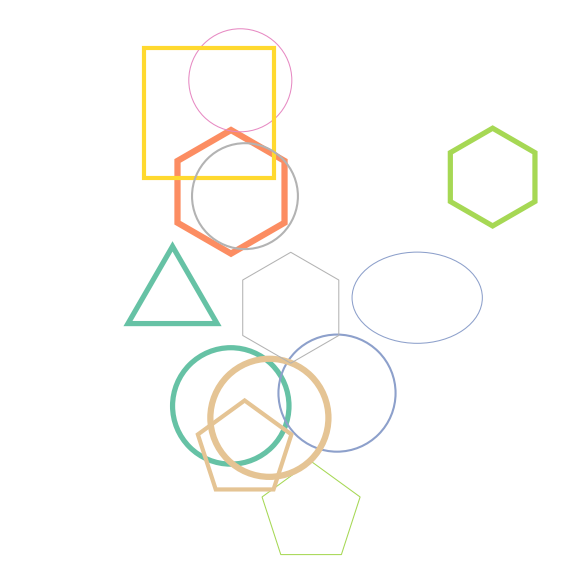[{"shape": "circle", "thickness": 2.5, "radius": 0.5, "center": [0.4, 0.296]}, {"shape": "triangle", "thickness": 2.5, "radius": 0.45, "center": [0.299, 0.483]}, {"shape": "hexagon", "thickness": 3, "radius": 0.54, "center": [0.4, 0.667]}, {"shape": "circle", "thickness": 1, "radius": 0.51, "center": [0.584, 0.318]}, {"shape": "oval", "thickness": 0.5, "radius": 0.56, "center": [0.722, 0.484]}, {"shape": "circle", "thickness": 0.5, "radius": 0.45, "center": [0.416, 0.86]}, {"shape": "hexagon", "thickness": 2.5, "radius": 0.42, "center": [0.853, 0.693]}, {"shape": "pentagon", "thickness": 0.5, "radius": 0.45, "center": [0.539, 0.111]}, {"shape": "square", "thickness": 2, "radius": 0.56, "center": [0.362, 0.803]}, {"shape": "pentagon", "thickness": 2, "radius": 0.43, "center": [0.424, 0.22]}, {"shape": "circle", "thickness": 3, "radius": 0.51, "center": [0.466, 0.276]}, {"shape": "hexagon", "thickness": 0.5, "radius": 0.48, "center": [0.503, 0.466]}, {"shape": "circle", "thickness": 1, "radius": 0.46, "center": [0.424, 0.659]}]